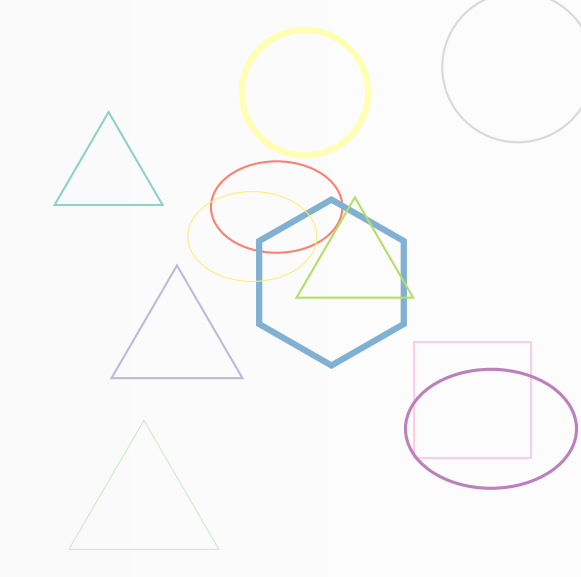[{"shape": "triangle", "thickness": 1, "radius": 0.54, "center": [0.187, 0.698]}, {"shape": "circle", "thickness": 3, "radius": 0.54, "center": [0.525, 0.839]}, {"shape": "triangle", "thickness": 1, "radius": 0.65, "center": [0.304, 0.409]}, {"shape": "oval", "thickness": 1, "radius": 0.57, "center": [0.476, 0.641]}, {"shape": "hexagon", "thickness": 3, "radius": 0.72, "center": [0.57, 0.51]}, {"shape": "triangle", "thickness": 1, "radius": 0.58, "center": [0.611, 0.542]}, {"shape": "square", "thickness": 1, "radius": 0.5, "center": [0.813, 0.307]}, {"shape": "circle", "thickness": 1, "radius": 0.65, "center": [0.891, 0.883]}, {"shape": "oval", "thickness": 1.5, "radius": 0.74, "center": [0.845, 0.257]}, {"shape": "triangle", "thickness": 0.5, "radius": 0.75, "center": [0.248, 0.122]}, {"shape": "oval", "thickness": 0.5, "radius": 0.56, "center": [0.434, 0.59]}]